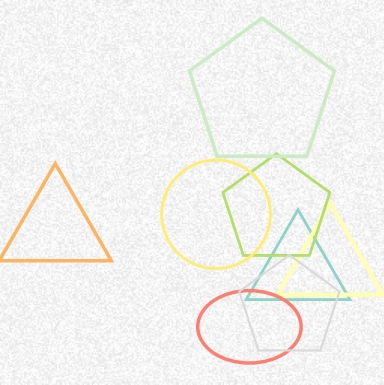[{"shape": "triangle", "thickness": 2, "radius": 0.78, "center": [0.774, 0.3]}, {"shape": "triangle", "thickness": 3, "radius": 0.79, "center": [0.858, 0.314]}, {"shape": "oval", "thickness": 2.5, "radius": 0.67, "center": [0.648, 0.151]}, {"shape": "triangle", "thickness": 2.5, "radius": 0.84, "center": [0.144, 0.407]}, {"shape": "pentagon", "thickness": 2, "radius": 0.73, "center": [0.718, 0.455]}, {"shape": "pentagon", "thickness": 1.5, "radius": 0.68, "center": [0.752, 0.201]}, {"shape": "pentagon", "thickness": 2.5, "radius": 0.99, "center": [0.68, 0.754]}, {"shape": "circle", "thickness": 2, "radius": 0.71, "center": [0.561, 0.443]}]